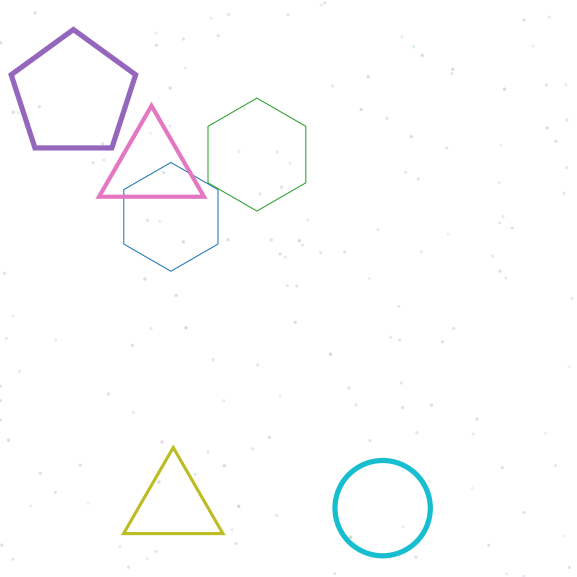[{"shape": "hexagon", "thickness": 0.5, "radius": 0.47, "center": [0.296, 0.624]}, {"shape": "hexagon", "thickness": 0.5, "radius": 0.49, "center": [0.445, 0.731]}, {"shape": "pentagon", "thickness": 2.5, "radius": 0.57, "center": [0.127, 0.835]}, {"shape": "triangle", "thickness": 2, "radius": 0.52, "center": [0.262, 0.711]}, {"shape": "triangle", "thickness": 1.5, "radius": 0.5, "center": [0.3, 0.125]}, {"shape": "circle", "thickness": 2.5, "radius": 0.41, "center": [0.663, 0.119]}]